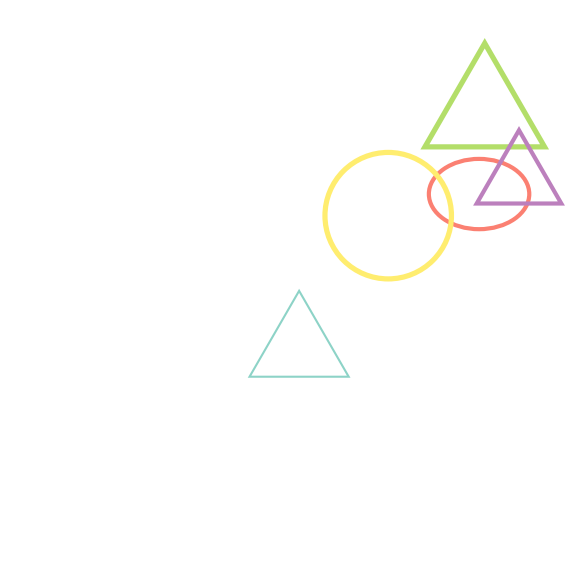[{"shape": "triangle", "thickness": 1, "radius": 0.5, "center": [0.518, 0.396]}, {"shape": "oval", "thickness": 2, "radius": 0.43, "center": [0.83, 0.663]}, {"shape": "triangle", "thickness": 2.5, "radius": 0.6, "center": [0.839, 0.805]}, {"shape": "triangle", "thickness": 2, "radius": 0.42, "center": [0.899, 0.689]}, {"shape": "circle", "thickness": 2.5, "radius": 0.55, "center": [0.672, 0.626]}]